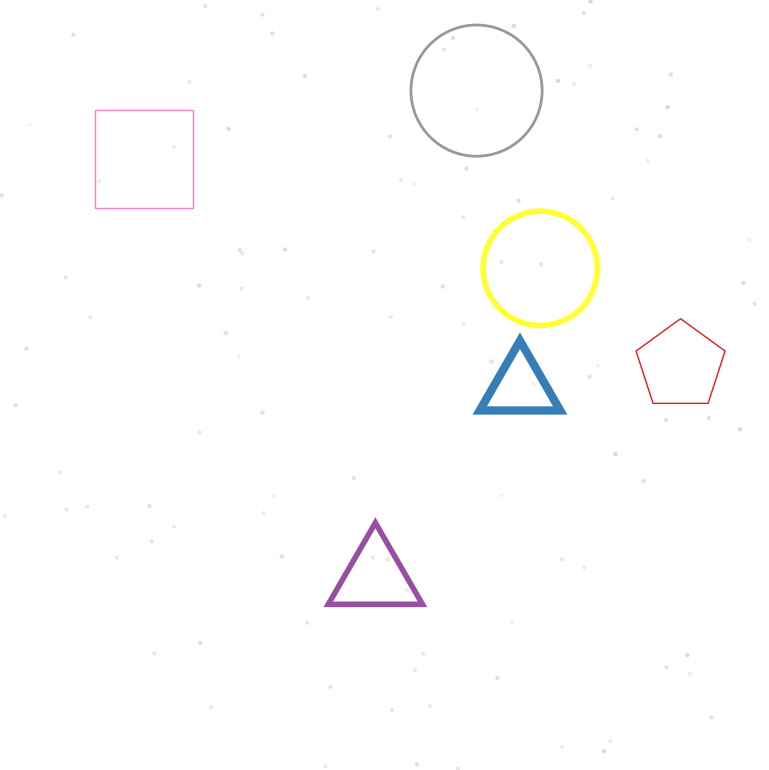[{"shape": "pentagon", "thickness": 0.5, "radius": 0.3, "center": [0.884, 0.525]}, {"shape": "triangle", "thickness": 3, "radius": 0.3, "center": [0.675, 0.497]}, {"shape": "triangle", "thickness": 2, "radius": 0.35, "center": [0.487, 0.25]}, {"shape": "circle", "thickness": 2, "radius": 0.37, "center": [0.702, 0.652]}, {"shape": "square", "thickness": 0.5, "radius": 0.32, "center": [0.187, 0.794]}, {"shape": "circle", "thickness": 1, "radius": 0.43, "center": [0.619, 0.882]}]